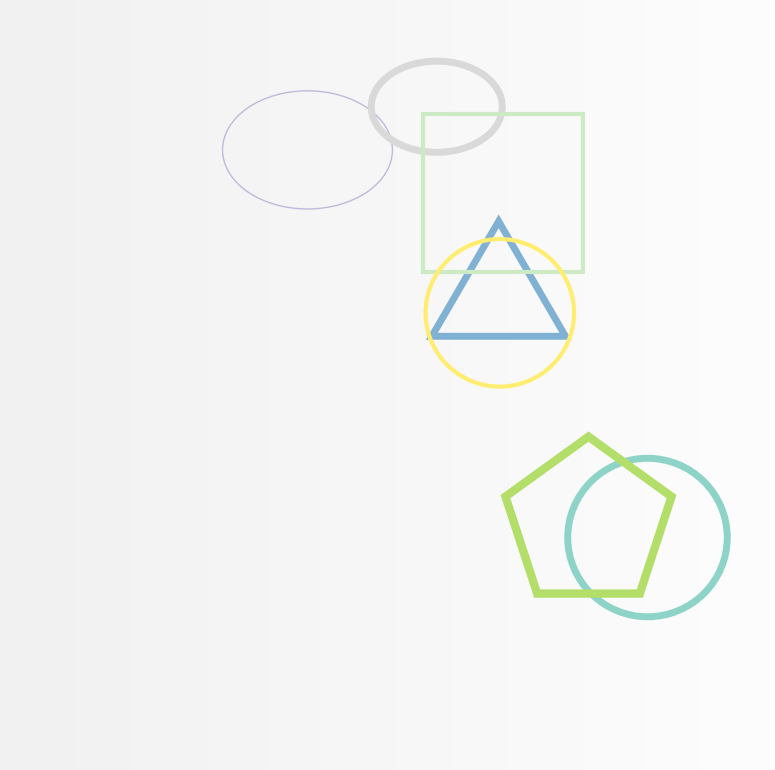[{"shape": "circle", "thickness": 2.5, "radius": 0.51, "center": [0.835, 0.302]}, {"shape": "oval", "thickness": 0.5, "radius": 0.55, "center": [0.397, 0.805]}, {"shape": "triangle", "thickness": 2.5, "radius": 0.5, "center": [0.643, 0.613]}, {"shape": "pentagon", "thickness": 3, "radius": 0.56, "center": [0.759, 0.32]}, {"shape": "oval", "thickness": 2.5, "radius": 0.42, "center": [0.564, 0.861]}, {"shape": "square", "thickness": 1.5, "radius": 0.52, "center": [0.649, 0.749]}, {"shape": "circle", "thickness": 1.5, "radius": 0.48, "center": [0.645, 0.594]}]